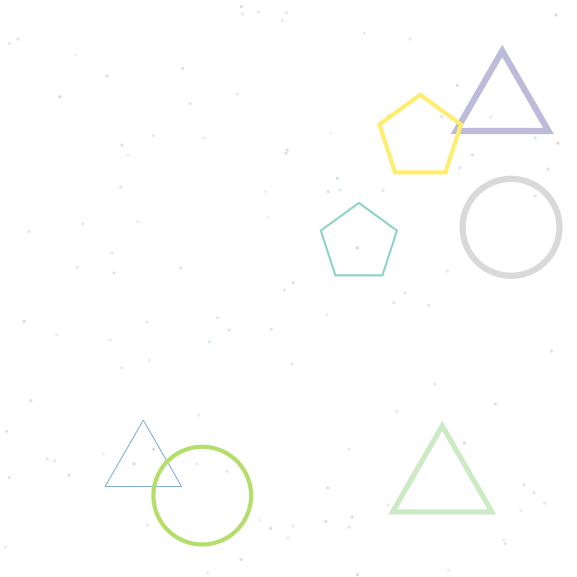[{"shape": "pentagon", "thickness": 1, "radius": 0.35, "center": [0.621, 0.578]}, {"shape": "triangle", "thickness": 3, "radius": 0.46, "center": [0.87, 0.819]}, {"shape": "triangle", "thickness": 0.5, "radius": 0.38, "center": [0.248, 0.195]}, {"shape": "circle", "thickness": 2, "radius": 0.42, "center": [0.35, 0.141]}, {"shape": "circle", "thickness": 3, "radius": 0.42, "center": [0.885, 0.606]}, {"shape": "triangle", "thickness": 2.5, "radius": 0.5, "center": [0.766, 0.162]}, {"shape": "pentagon", "thickness": 2, "radius": 0.37, "center": [0.728, 0.761]}]